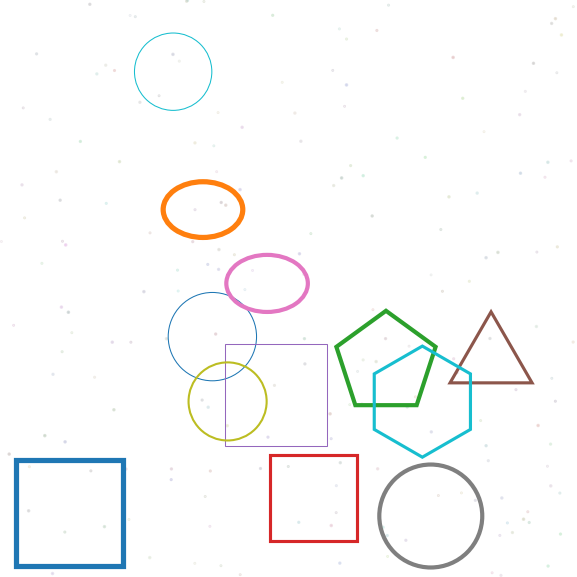[{"shape": "circle", "thickness": 0.5, "radius": 0.38, "center": [0.368, 0.416]}, {"shape": "square", "thickness": 2.5, "radius": 0.46, "center": [0.12, 0.111]}, {"shape": "oval", "thickness": 2.5, "radius": 0.34, "center": [0.351, 0.636]}, {"shape": "pentagon", "thickness": 2, "radius": 0.45, "center": [0.668, 0.371]}, {"shape": "square", "thickness": 1.5, "radius": 0.37, "center": [0.543, 0.136]}, {"shape": "square", "thickness": 0.5, "radius": 0.44, "center": [0.478, 0.315]}, {"shape": "triangle", "thickness": 1.5, "radius": 0.41, "center": [0.85, 0.377]}, {"shape": "oval", "thickness": 2, "radius": 0.35, "center": [0.462, 0.508]}, {"shape": "circle", "thickness": 2, "radius": 0.45, "center": [0.746, 0.106]}, {"shape": "circle", "thickness": 1, "radius": 0.34, "center": [0.394, 0.304]}, {"shape": "circle", "thickness": 0.5, "radius": 0.33, "center": [0.3, 0.875]}, {"shape": "hexagon", "thickness": 1.5, "radius": 0.48, "center": [0.731, 0.304]}]